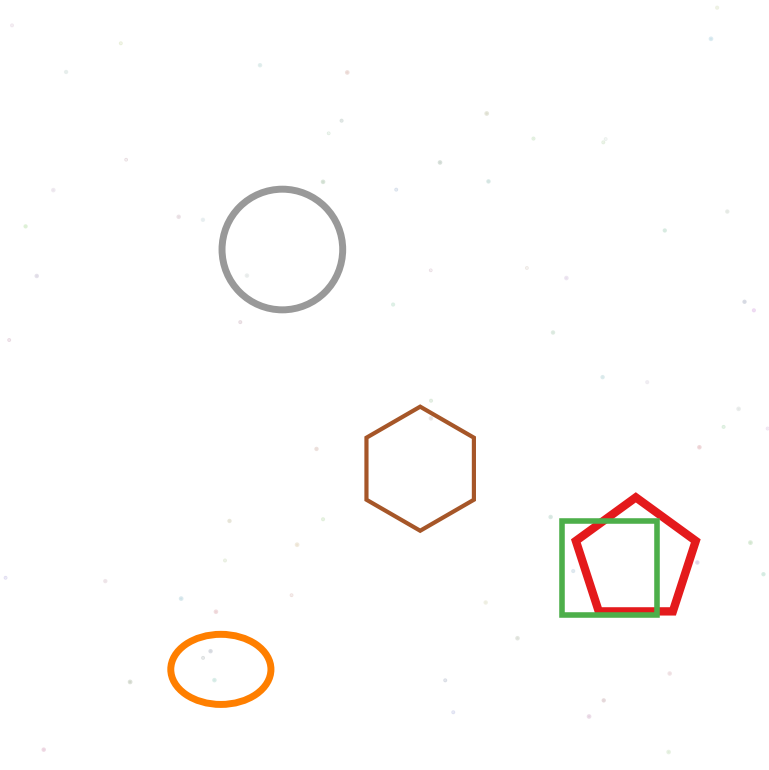[{"shape": "pentagon", "thickness": 3, "radius": 0.41, "center": [0.826, 0.272]}, {"shape": "square", "thickness": 2, "radius": 0.31, "center": [0.792, 0.262]}, {"shape": "oval", "thickness": 2.5, "radius": 0.33, "center": [0.287, 0.131]}, {"shape": "hexagon", "thickness": 1.5, "radius": 0.4, "center": [0.546, 0.391]}, {"shape": "circle", "thickness": 2.5, "radius": 0.39, "center": [0.367, 0.676]}]